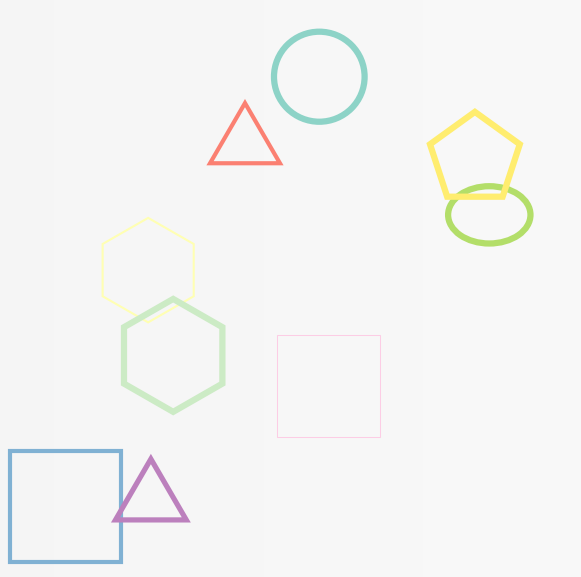[{"shape": "circle", "thickness": 3, "radius": 0.39, "center": [0.549, 0.866]}, {"shape": "hexagon", "thickness": 1, "radius": 0.45, "center": [0.255, 0.531]}, {"shape": "triangle", "thickness": 2, "radius": 0.35, "center": [0.421, 0.751]}, {"shape": "square", "thickness": 2, "radius": 0.48, "center": [0.113, 0.122]}, {"shape": "oval", "thickness": 3, "radius": 0.35, "center": [0.842, 0.627]}, {"shape": "square", "thickness": 0.5, "radius": 0.44, "center": [0.565, 0.331]}, {"shape": "triangle", "thickness": 2.5, "radius": 0.35, "center": [0.26, 0.134]}, {"shape": "hexagon", "thickness": 3, "radius": 0.49, "center": [0.298, 0.384]}, {"shape": "pentagon", "thickness": 3, "radius": 0.41, "center": [0.817, 0.724]}]